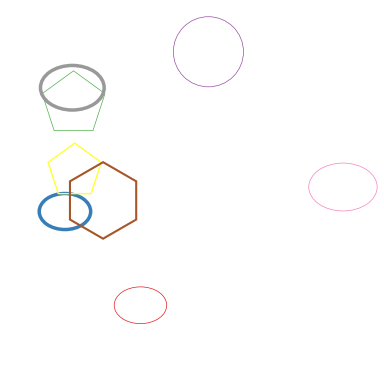[{"shape": "oval", "thickness": 0.5, "radius": 0.34, "center": [0.365, 0.207]}, {"shape": "oval", "thickness": 2.5, "radius": 0.33, "center": [0.169, 0.451]}, {"shape": "pentagon", "thickness": 0.5, "radius": 0.43, "center": [0.191, 0.73]}, {"shape": "circle", "thickness": 0.5, "radius": 0.46, "center": [0.541, 0.866]}, {"shape": "pentagon", "thickness": 1, "radius": 0.36, "center": [0.194, 0.556]}, {"shape": "hexagon", "thickness": 1.5, "radius": 0.5, "center": [0.268, 0.479]}, {"shape": "oval", "thickness": 0.5, "radius": 0.44, "center": [0.891, 0.514]}, {"shape": "oval", "thickness": 2.5, "radius": 0.41, "center": [0.188, 0.772]}]